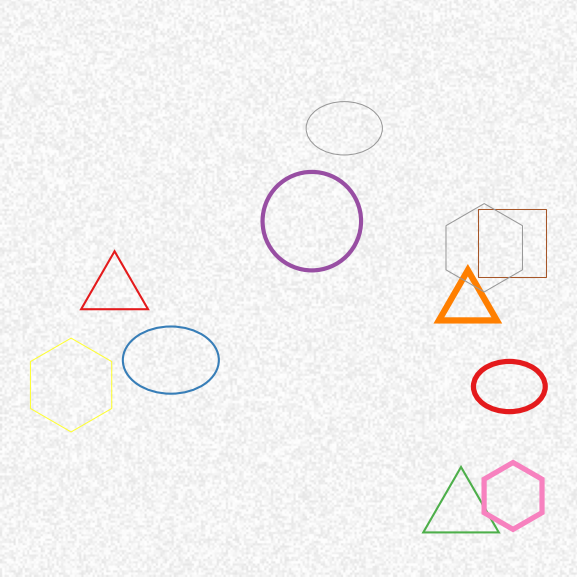[{"shape": "oval", "thickness": 2.5, "radius": 0.31, "center": [0.882, 0.33]}, {"shape": "triangle", "thickness": 1, "radius": 0.33, "center": [0.198, 0.497]}, {"shape": "oval", "thickness": 1, "radius": 0.42, "center": [0.296, 0.376]}, {"shape": "triangle", "thickness": 1, "radius": 0.38, "center": [0.798, 0.115]}, {"shape": "circle", "thickness": 2, "radius": 0.43, "center": [0.54, 0.616]}, {"shape": "triangle", "thickness": 3, "radius": 0.29, "center": [0.81, 0.473]}, {"shape": "hexagon", "thickness": 0.5, "radius": 0.41, "center": [0.123, 0.332]}, {"shape": "square", "thickness": 0.5, "radius": 0.29, "center": [0.887, 0.578]}, {"shape": "hexagon", "thickness": 2.5, "radius": 0.29, "center": [0.888, 0.14]}, {"shape": "hexagon", "thickness": 0.5, "radius": 0.38, "center": [0.838, 0.57]}, {"shape": "oval", "thickness": 0.5, "radius": 0.33, "center": [0.596, 0.777]}]